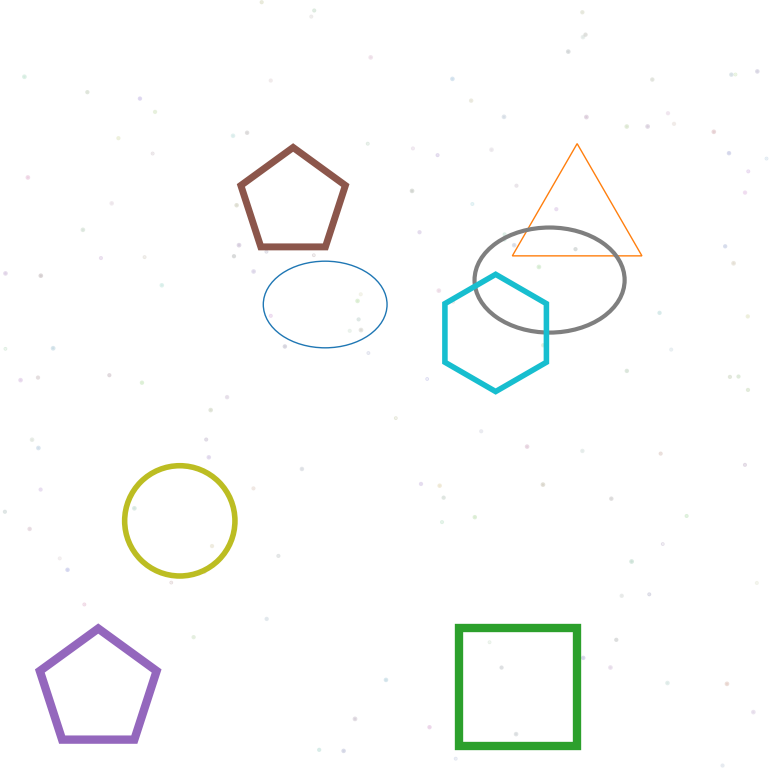[{"shape": "oval", "thickness": 0.5, "radius": 0.4, "center": [0.422, 0.605]}, {"shape": "triangle", "thickness": 0.5, "radius": 0.49, "center": [0.75, 0.716]}, {"shape": "square", "thickness": 3, "radius": 0.38, "center": [0.673, 0.108]}, {"shape": "pentagon", "thickness": 3, "radius": 0.4, "center": [0.128, 0.104]}, {"shape": "pentagon", "thickness": 2.5, "radius": 0.36, "center": [0.381, 0.737]}, {"shape": "oval", "thickness": 1.5, "radius": 0.49, "center": [0.714, 0.636]}, {"shape": "circle", "thickness": 2, "radius": 0.36, "center": [0.234, 0.324]}, {"shape": "hexagon", "thickness": 2, "radius": 0.38, "center": [0.644, 0.568]}]